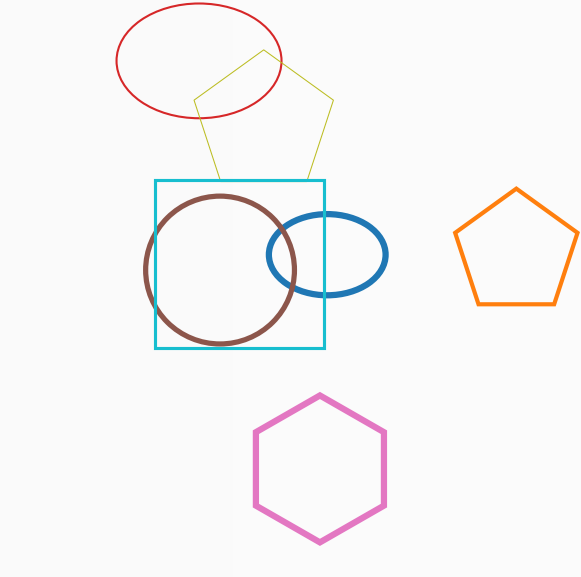[{"shape": "oval", "thickness": 3, "radius": 0.5, "center": [0.563, 0.558]}, {"shape": "pentagon", "thickness": 2, "radius": 0.55, "center": [0.888, 0.562]}, {"shape": "oval", "thickness": 1, "radius": 0.71, "center": [0.342, 0.894]}, {"shape": "circle", "thickness": 2.5, "radius": 0.64, "center": [0.379, 0.532]}, {"shape": "hexagon", "thickness": 3, "radius": 0.64, "center": [0.55, 0.187]}, {"shape": "pentagon", "thickness": 0.5, "radius": 0.63, "center": [0.454, 0.787]}, {"shape": "square", "thickness": 1.5, "radius": 0.73, "center": [0.411, 0.542]}]